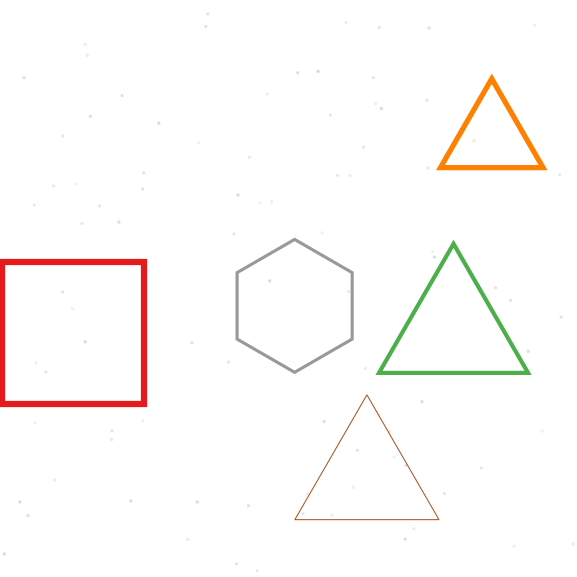[{"shape": "square", "thickness": 3, "radius": 0.61, "center": [0.127, 0.422]}, {"shape": "triangle", "thickness": 2, "radius": 0.75, "center": [0.785, 0.428]}, {"shape": "triangle", "thickness": 2.5, "radius": 0.51, "center": [0.852, 0.76]}, {"shape": "triangle", "thickness": 0.5, "radius": 0.72, "center": [0.635, 0.171]}, {"shape": "hexagon", "thickness": 1.5, "radius": 0.58, "center": [0.51, 0.47]}]